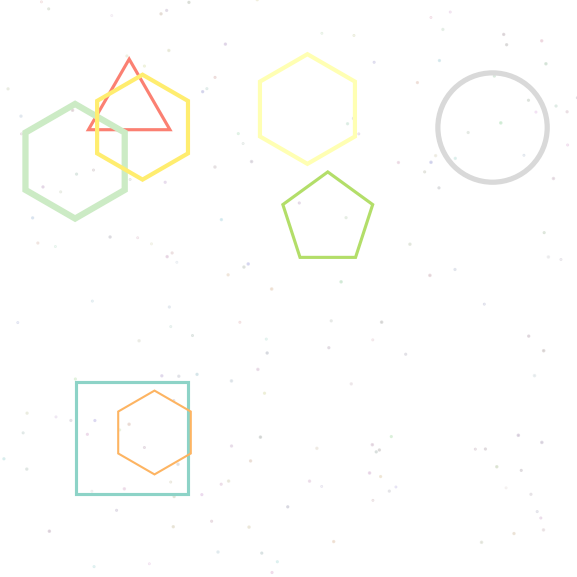[{"shape": "square", "thickness": 1.5, "radius": 0.49, "center": [0.228, 0.24]}, {"shape": "hexagon", "thickness": 2, "radius": 0.47, "center": [0.532, 0.81]}, {"shape": "triangle", "thickness": 1.5, "radius": 0.41, "center": [0.224, 0.815]}, {"shape": "hexagon", "thickness": 1, "radius": 0.36, "center": [0.268, 0.25]}, {"shape": "pentagon", "thickness": 1.5, "radius": 0.41, "center": [0.568, 0.62]}, {"shape": "circle", "thickness": 2.5, "radius": 0.47, "center": [0.853, 0.778]}, {"shape": "hexagon", "thickness": 3, "radius": 0.5, "center": [0.13, 0.72]}, {"shape": "hexagon", "thickness": 2, "radius": 0.45, "center": [0.247, 0.779]}]